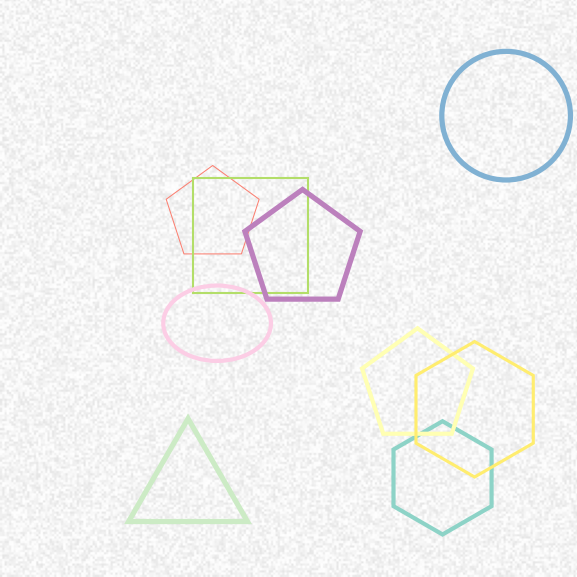[{"shape": "hexagon", "thickness": 2, "radius": 0.49, "center": [0.766, 0.172]}, {"shape": "pentagon", "thickness": 2, "radius": 0.5, "center": [0.723, 0.33]}, {"shape": "pentagon", "thickness": 0.5, "radius": 0.42, "center": [0.368, 0.628]}, {"shape": "circle", "thickness": 2.5, "radius": 0.56, "center": [0.876, 0.799]}, {"shape": "square", "thickness": 1, "radius": 0.5, "center": [0.434, 0.591]}, {"shape": "oval", "thickness": 2, "radius": 0.47, "center": [0.376, 0.439]}, {"shape": "pentagon", "thickness": 2.5, "radius": 0.52, "center": [0.524, 0.566]}, {"shape": "triangle", "thickness": 2.5, "radius": 0.59, "center": [0.326, 0.155]}, {"shape": "hexagon", "thickness": 1.5, "radius": 0.59, "center": [0.822, 0.29]}]